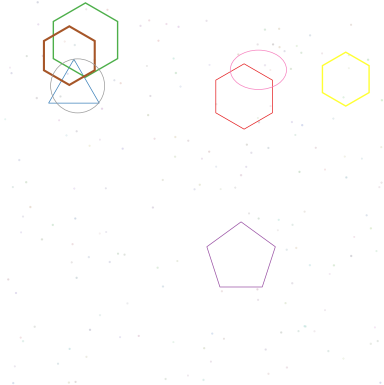[{"shape": "hexagon", "thickness": 0.5, "radius": 0.42, "center": [0.634, 0.749]}, {"shape": "triangle", "thickness": 0.5, "radius": 0.38, "center": [0.192, 0.77]}, {"shape": "hexagon", "thickness": 1, "radius": 0.48, "center": [0.222, 0.896]}, {"shape": "pentagon", "thickness": 0.5, "radius": 0.47, "center": [0.626, 0.33]}, {"shape": "hexagon", "thickness": 1, "radius": 0.35, "center": [0.898, 0.794]}, {"shape": "hexagon", "thickness": 1.5, "radius": 0.38, "center": [0.18, 0.856]}, {"shape": "oval", "thickness": 0.5, "radius": 0.37, "center": [0.671, 0.819]}, {"shape": "circle", "thickness": 0.5, "radius": 0.35, "center": [0.202, 0.777]}]